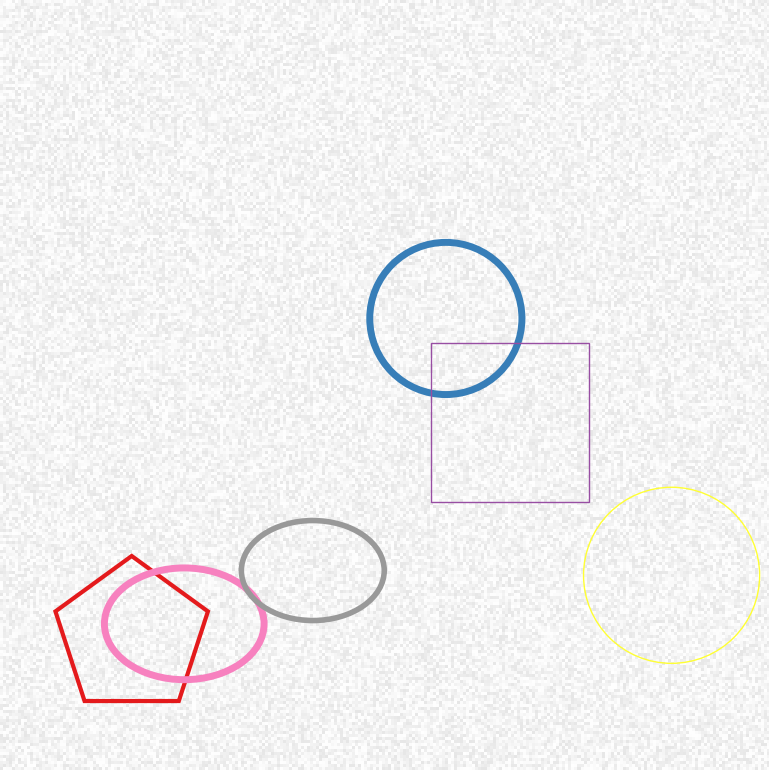[{"shape": "pentagon", "thickness": 1.5, "radius": 0.52, "center": [0.171, 0.174]}, {"shape": "circle", "thickness": 2.5, "radius": 0.49, "center": [0.579, 0.586]}, {"shape": "square", "thickness": 0.5, "radius": 0.52, "center": [0.662, 0.451]}, {"shape": "circle", "thickness": 0.5, "radius": 0.57, "center": [0.872, 0.253]}, {"shape": "oval", "thickness": 2.5, "radius": 0.52, "center": [0.239, 0.19]}, {"shape": "oval", "thickness": 2, "radius": 0.46, "center": [0.406, 0.259]}]